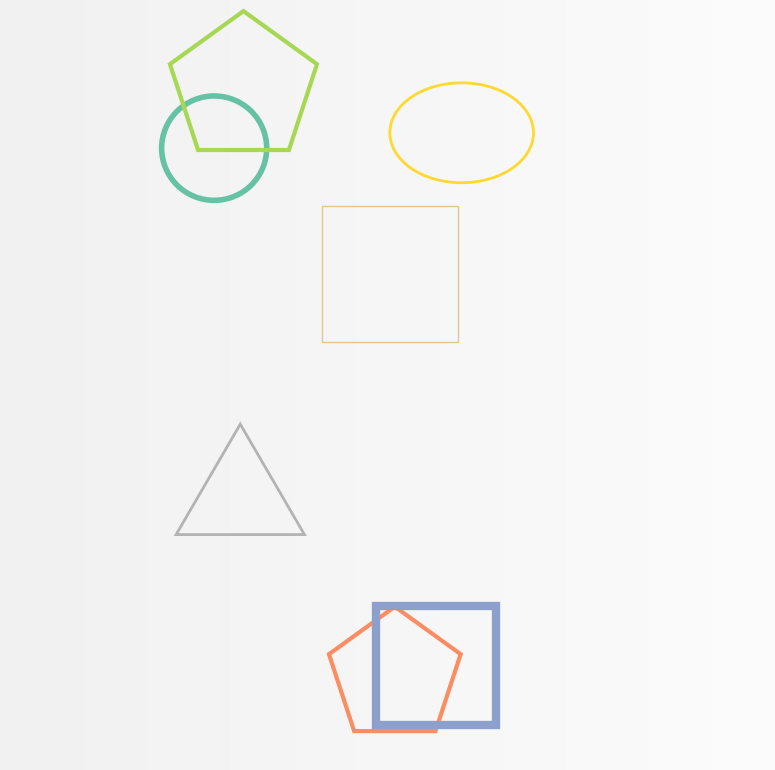[{"shape": "circle", "thickness": 2, "radius": 0.34, "center": [0.276, 0.808]}, {"shape": "pentagon", "thickness": 1.5, "radius": 0.45, "center": [0.509, 0.123]}, {"shape": "square", "thickness": 3, "radius": 0.39, "center": [0.562, 0.136]}, {"shape": "pentagon", "thickness": 1.5, "radius": 0.5, "center": [0.314, 0.886]}, {"shape": "oval", "thickness": 1, "radius": 0.46, "center": [0.596, 0.828]}, {"shape": "square", "thickness": 0.5, "radius": 0.44, "center": [0.503, 0.645]}, {"shape": "triangle", "thickness": 1, "radius": 0.48, "center": [0.31, 0.354]}]